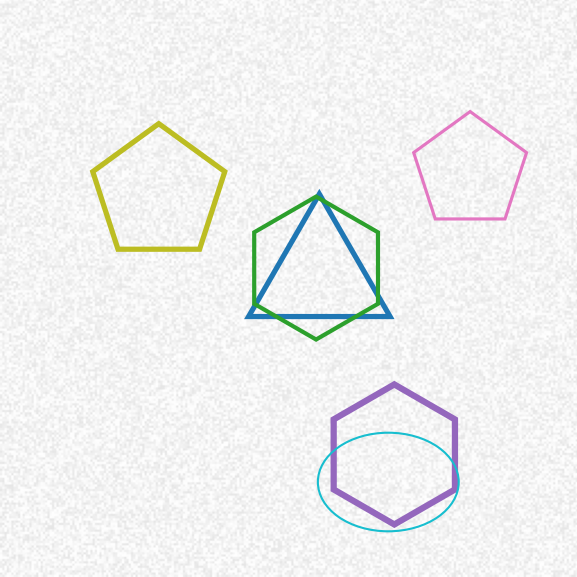[{"shape": "triangle", "thickness": 2.5, "radius": 0.71, "center": [0.553, 0.522]}, {"shape": "hexagon", "thickness": 2, "radius": 0.62, "center": [0.547, 0.535]}, {"shape": "hexagon", "thickness": 3, "radius": 0.61, "center": [0.683, 0.212]}, {"shape": "pentagon", "thickness": 1.5, "radius": 0.51, "center": [0.814, 0.703]}, {"shape": "pentagon", "thickness": 2.5, "radius": 0.6, "center": [0.275, 0.665]}, {"shape": "oval", "thickness": 1, "radius": 0.61, "center": [0.672, 0.164]}]